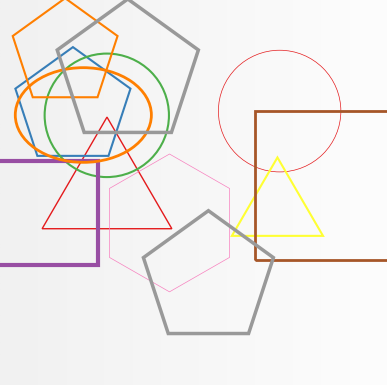[{"shape": "circle", "thickness": 0.5, "radius": 0.79, "center": [0.722, 0.711]}, {"shape": "triangle", "thickness": 1, "radius": 0.97, "center": [0.276, 0.503]}, {"shape": "pentagon", "thickness": 1.5, "radius": 0.78, "center": [0.188, 0.721]}, {"shape": "circle", "thickness": 1.5, "radius": 0.8, "center": [0.276, 0.7]}, {"shape": "square", "thickness": 3, "radius": 0.68, "center": [0.119, 0.446]}, {"shape": "oval", "thickness": 2, "radius": 0.88, "center": [0.215, 0.701]}, {"shape": "pentagon", "thickness": 1.5, "radius": 0.71, "center": [0.168, 0.862]}, {"shape": "triangle", "thickness": 1.5, "radius": 0.68, "center": [0.716, 0.455]}, {"shape": "square", "thickness": 2, "radius": 0.97, "center": [0.851, 0.518]}, {"shape": "hexagon", "thickness": 0.5, "radius": 0.9, "center": [0.437, 0.421]}, {"shape": "pentagon", "thickness": 2.5, "radius": 0.96, "center": [0.33, 0.811]}, {"shape": "pentagon", "thickness": 2.5, "radius": 0.88, "center": [0.538, 0.276]}]